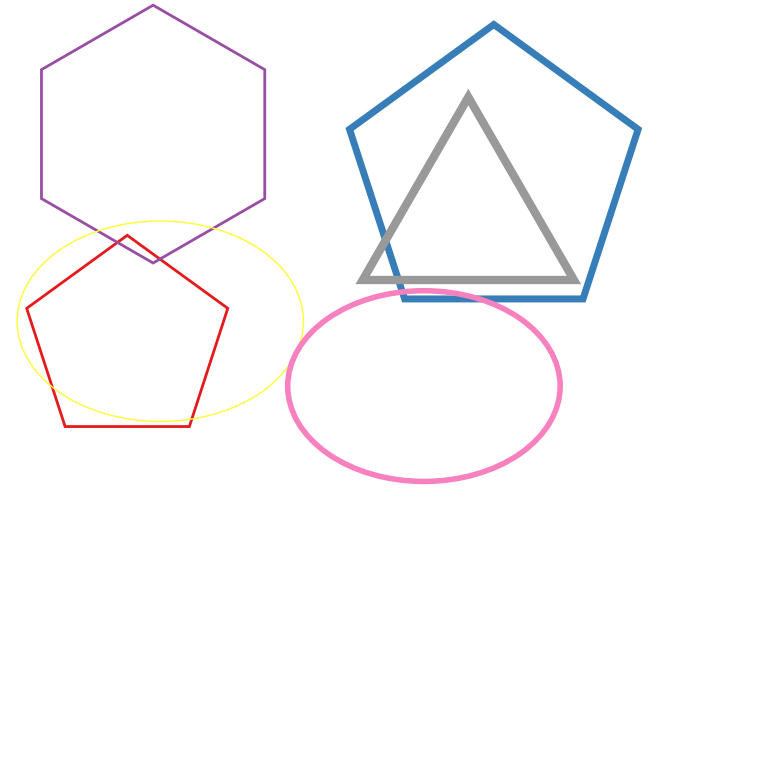[{"shape": "pentagon", "thickness": 1, "radius": 0.69, "center": [0.165, 0.557]}, {"shape": "pentagon", "thickness": 2.5, "radius": 0.99, "center": [0.641, 0.771]}, {"shape": "hexagon", "thickness": 1, "radius": 0.84, "center": [0.199, 0.826]}, {"shape": "oval", "thickness": 0.5, "radius": 0.93, "center": [0.208, 0.583]}, {"shape": "oval", "thickness": 2, "radius": 0.88, "center": [0.551, 0.499]}, {"shape": "triangle", "thickness": 3, "radius": 0.79, "center": [0.608, 0.716]}]